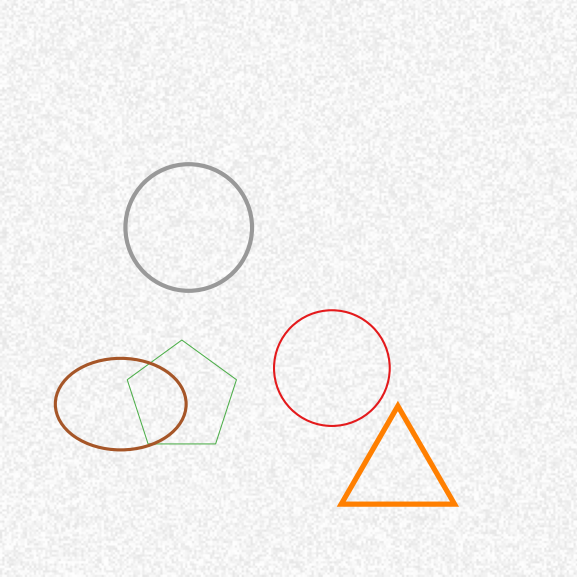[{"shape": "circle", "thickness": 1, "radius": 0.5, "center": [0.575, 0.362]}, {"shape": "pentagon", "thickness": 0.5, "radius": 0.5, "center": [0.315, 0.311]}, {"shape": "triangle", "thickness": 2.5, "radius": 0.57, "center": [0.689, 0.183]}, {"shape": "oval", "thickness": 1.5, "radius": 0.57, "center": [0.209, 0.299]}, {"shape": "circle", "thickness": 2, "radius": 0.55, "center": [0.327, 0.605]}]